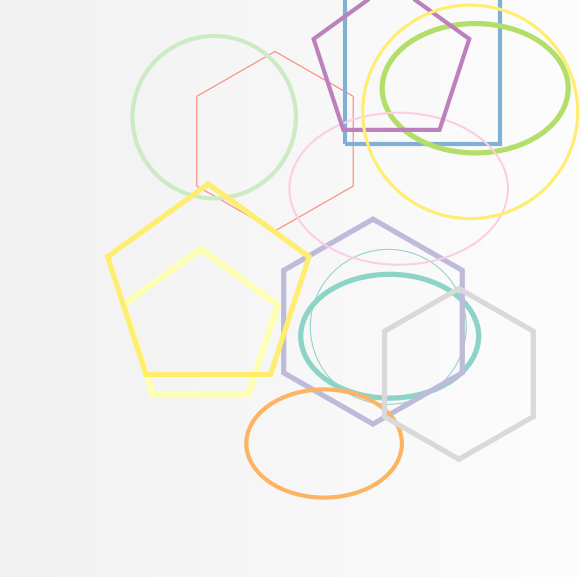[{"shape": "oval", "thickness": 2.5, "radius": 0.77, "center": [0.67, 0.417]}, {"shape": "circle", "thickness": 0.5, "radius": 0.67, "center": [0.668, 0.433]}, {"shape": "pentagon", "thickness": 3, "radius": 0.7, "center": [0.345, 0.428]}, {"shape": "hexagon", "thickness": 2.5, "radius": 0.89, "center": [0.642, 0.442]}, {"shape": "hexagon", "thickness": 0.5, "radius": 0.78, "center": [0.473, 0.755]}, {"shape": "square", "thickness": 2, "radius": 0.67, "center": [0.726, 0.883]}, {"shape": "oval", "thickness": 2, "radius": 0.67, "center": [0.558, 0.231]}, {"shape": "oval", "thickness": 2.5, "radius": 0.8, "center": [0.818, 0.846]}, {"shape": "oval", "thickness": 1, "radius": 0.94, "center": [0.686, 0.672]}, {"shape": "hexagon", "thickness": 2.5, "radius": 0.74, "center": [0.79, 0.352]}, {"shape": "pentagon", "thickness": 2, "radius": 0.7, "center": [0.673, 0.888]}, {"shape": "circle", "thickness": 2, "radius": 0.7, "center": [0.369, 0.796]}, {"shape": "pentagon", "thickness": 2.5, "radius": 0.91, "center": [0.358, 0.498]}, {"shape": "circle", "thickness": 1.5, "radius": 0.92, "center": [0.809, 0.805]}]